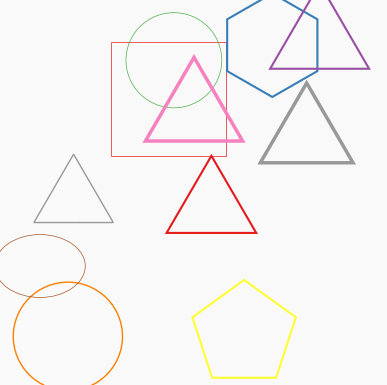[{"shape": "square", "thickness": 0.5, "radius": 0.74, "center": [0.435, 0.743]}, {"shape": "triangle", "thickness": 1.5, "radius": 0.67, "center": [0.546, 0.462]}, {"shape": "hexagon", "thickness": 1.5, "radius": 0.67, "center": [0.703, 0.883]}, {"shape": "circle", "thickness": 0.5, "radius": 0.62, "center": [0.449, 0.844]}, {"shape": "triangle", "thickness": 1.5, "radius": 0.74, "center": [0.825, 0.895]}, {"shape": "circle", "thickness": 1, "radius": 0.7, "center": [0.175, 0.126]}, {"shape": "pentagon", "thickness": 1.5, "radius": 0.7, "center": [0.63, 0.132]}, {"shape": "oval", "thickness": 0.5, "radius": 0.58, "center": [0.103, 0.309]}, {"shape": "triangle", "thickness": 2.5, "radius": 0.72, "center": [0.501, 0.706]}, {"shape": "triangle", "thickness": 2.5, "radius": 0.69, "center": [0.791, 0.646]}, {"shape": "triangle", "thickness": 1, "radius": 0.59, "center": [0.19, 0.481]}]